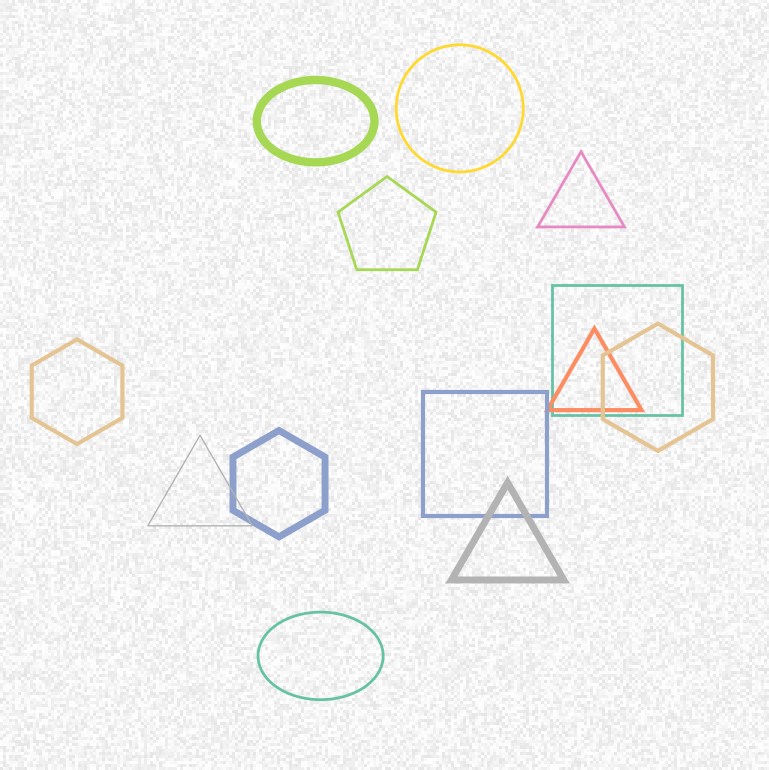[{"shape": "oval", "thickness": 1, "radius": 0.41, "center": [0.416, 0.148]}, {"shape": "square", "thickness": 1, "radius": 0.42, "center": [0.801, 0.546]}, {"shape": "triangle", "thickness": 1.5, "radius": 0.35, "center": [0.772, 0.503]}, {"shape": "hexagon", "thickness": 2.5, "radius": 0.35, "center": [0.362, 0.372]}, {"shape": "square", "thickness": 1.5, "radius": 0.4, "center": [0.63, 0.411]}, {"shape": "triangle", "thickness": 1, "radius": 0.33, "center": [0.755, 0.738]}, {"shape": "oval", "thickness": 3, "radius": 0.38, "center": [0.41, 0.843]}, {"shape": "pentagon", "thickness": 1, "radius": 0.33, "center": [0.503, 0.704]}, {"shape": "circle", "thickness": 1, "radius": 0.41, "center": [0.597, 0.859]}, {"shape": "hexagon", "thickness": 1.5, "radius": 0.34, "center": [0.1, 0.491]}, {"shape": "hexagon", "thickness": 1.5, "radius": 0.41, "center": [0.854, 0.497]}, {"shape": "triangle", "thickness": 2.5, "radius": 0.42, "center": [0.659, 0.289]}, {"shape": "triangle", "thickness": 0.5, "radius": 0.39, "center": [0.26, 0.356]}]